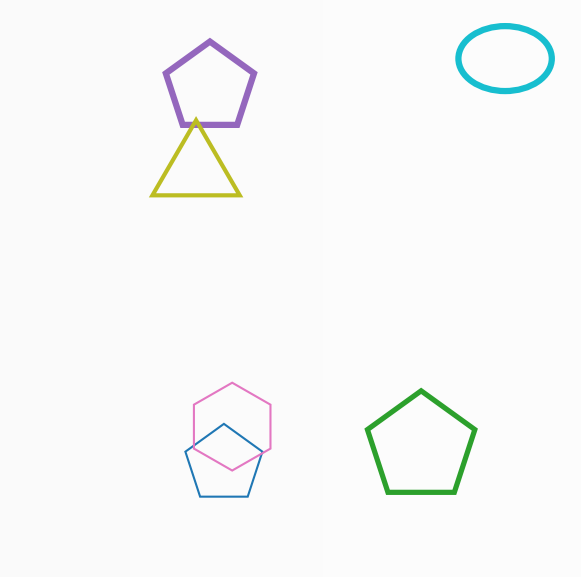[{"shape": "pentagon", "thickness": 1, "radius": 0.35, "center": [0.385, 0.195]}, {"shape": "pentagon", "thickness": 2.5, "radius": 0.49, "center": [0.725, 0.225]}, {"shape": "pentagon", "thickness": 3, "radius": 0.4, "center": [0.361, 0.847]}, {"shape": "hexagon", "thickness": 1, "radius": 0.38, "center": [0.399, 0.26]}, {"shape": "triangle", "thickness": 2, "radius": 0.43, "center": [0.337, 0.704]}, {"shape": "oval", "thickness": 3, "radius": 0.4, "center": [0.869, 0.898]}]